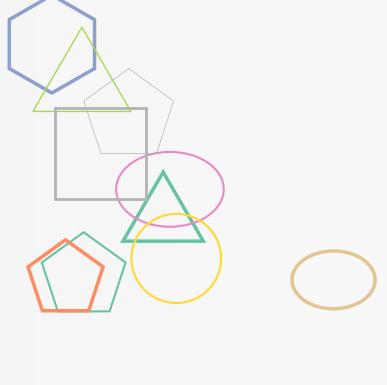[{"shape": "triangle", "thickness": 2.5, "radius": 0.6, "center": [0.421, 0.433]}, {"shape": "pentagon", "thickness": 1.5, "radius": 0.57, "center": [0.216, 0.283]}, {"shape": "pentagon", "thickness": 2.5, "radius": 0.51, "center": [0.169, 0.275]}, {"shape": "hexagon", "thickness": 2.5, "radius": 0.64, "center": [0.134, 0.885]}, {"shape": "oval", "thickness": 1.5, "radius": 0.69, "center": [0.439, 0.508]}, {"shape": "triangle", "thickness": 1, "radius": 0.73, "center": [0.211, 0.784]}, {"shape": "circle", "thickness": 1.5, "radius": 0.58, "center": [0.455, 0.329]}, {"shape": "oval", "thickness": 2.5, "radius": 0.54, "center": [0.861, 0.273]}, {"shape": "square", "thickness": 2, "radius": 0.59, "center": [0.26, 0.602]}, {"shape": "pentagon", "thickness": 0.5, "radius": 0.61, "center": [0.332, 0.7]}]